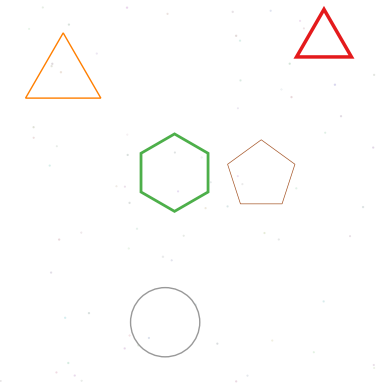[{"shape": "triangle", "thickness": 2.5, "radius": 0.41, "center": [0.842, 0.893]}, {"shape": "hexagon", "thickness": 2, "radius": 0.5, "center": [0.453, 0.552]}, {"shape": "triangle", "thickness": 1, "radius": 0.56, "center": [0.164, 0.802]}, {"shape": "pentagon", "thickness": 0.5, "radius": 0.46, "center": [0.679, 0.545]}, {"shape": "circle", "thickness": 1, "radius": 0.45, "center": [0.429, 0.163]}]